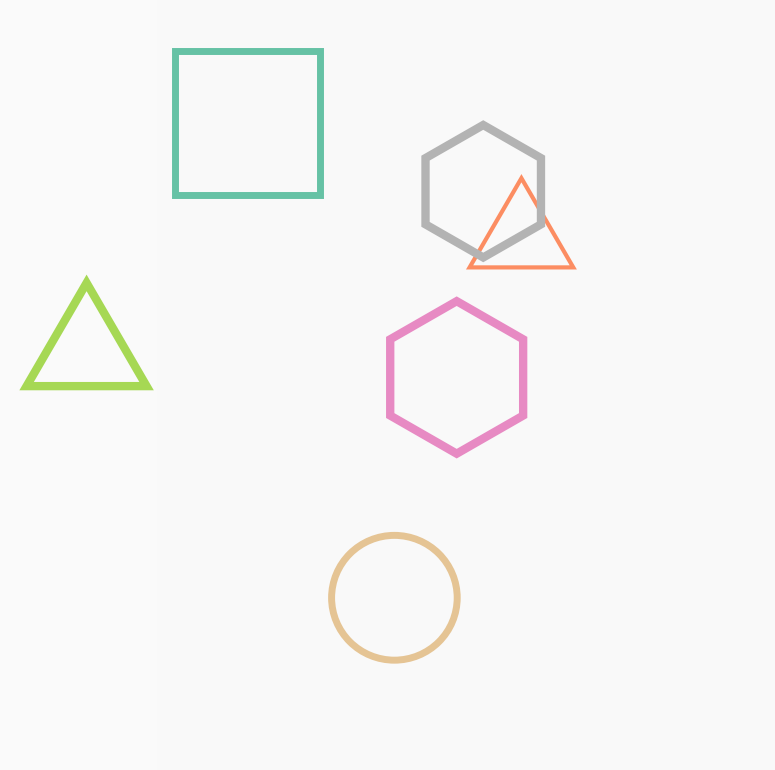[{"shape": "square", "thickness": 2.5, "radius": 0.47, "center": [0.32, 0.84]}, {"shape": "triangle", "thickness": 1.5, "radius": 0.39, "center": [0.673, 0.691]}, {"shape": "hexagon", "thickness": 3, "radius": 0.5, "center": [0.589, 0.51]}, {"shape": "triangle", "thickness": 3, "radius": 0.45, "center": [0.112, 0.543]}, {"shape": "circle", "thickness": 2.5, "radius": 0.41, "center": [0.509, 0.224]}, {"shape": "hexagon", "thickness": 3, "radius": 0.43, "center": [0.624, 0.752]}]